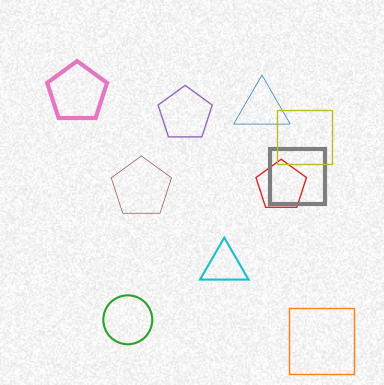[{"shape": "triangle", "thickness": 0.5, "radius": 0.42, "center": [0.68, 0.72]}, {"shape": "square", "thickness": 1, "radius": 0.43, "center": [0.835, 0.114]}, {"shape": "circle", "thickness": 1.5, "radius": 0.32, "center": [0.332, 0.169]}, {"shape": "pentagon", "thickness": 1, "radius": 0.34, "center": [0.73, 0.517]}, {"shape": "pentagon", "thickness": 1, "radius": 0.37, "center": [0.481, 0.704]}, {"shape": "pentagon", "thickness": 0.5, "radius": 0.41, "center": [0.367, 0.513]}, {"shape": "pentagon", "thickness": 3, "radius": 0.41, "center": [0.2, 0.76]}, {"shape": "square", "thickness": 3, "radius": 0.35, "center": [0.772, 0.541]}, {"shape": "square", "thickness": 1, "radius": 0.36, "center": [0.791, 0.644]}, {"shape": "triangle", "thickness": 1.5, "radius": 0.36, "center": [0.583, 0.31]}]